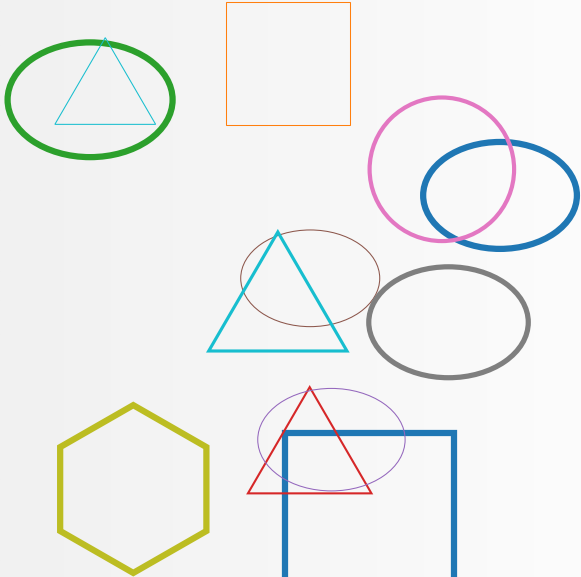[{"shape": "oval", "thickness": 3, "radius": 0.66, "center": [0.86, 0.661]}, {"shape": "square", "thickness": 3, "radius": 0.73, "center": [0.636, 0.103]}, {"shape": "square", "thickness": 0.5, "radius": 0.53, "center": [0.496, 0.889]}, {"shape": "oval", "thickness": 3, "radius": 0.71, "center": [0.155, 0.826]}, {"shape": "triangle", "thickness": 1, "radius": 0.61, "center": [0.533, 0.206]}, {"shape": "oval", "thickness": 0.5, "radius": 0.63, "center": [0.57, 0.238]}, {"shape": "oval", "thickness": 0.5, "radius": 0.6, "center": [0.534, 0.517]}, {"shape": "circle", "thickness": 2, "radius": 0.62, "center": [0.76, 0.706]}, {"shape": "oval", "thickness": 2.5, "radius": 0.69, "center": [0.772, 0.441]}, {"shape": "hexagon", "thickness": 3, "radius": 0.73, "center": [0.229, 0.152]}, {"shape": "triangle", "thickness": 1.5, "radius": 0.69, "center": [0.478, 0.46]}, {"shape": "triangle", "thickness": 0.5, "radius": 0.5, "center": [0.181, 0.834]}]